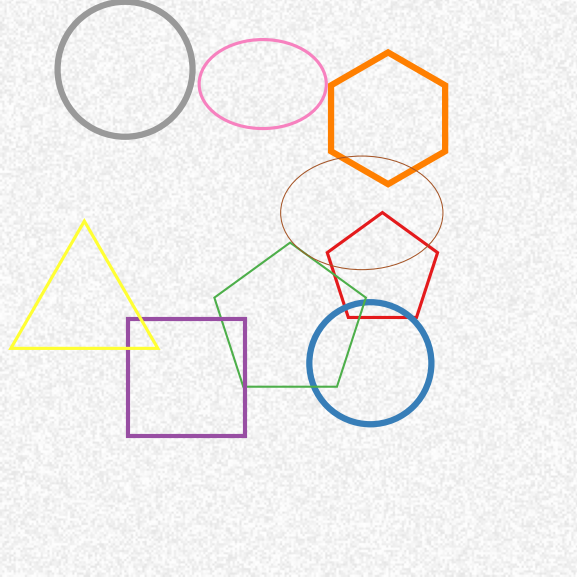[{"shape": "pentagon", "thickness": 1.5, "radius": 0.5, "center": [0.662, 0.531]}, {"shape": "circle", "thickness": 3, "radius": 0.53, "center": [0.641, 0.37]}, {"shape": "pentagon", "thickness": 1, "radius": 0.69, "center": [0.502, 0.441]}, {"shape": "square", "thickness": 2, "radius": 0.51, "center": [0.322, 0.345]}, {"shape": "hexagon", "thickness": 3, "radius": 0.57, "center": [0.672, 0.794]}, {"shape": "triangle", "thickness": 1.5, "radius": 0.73, "center": [0.146, 0.469]}, {"shape": "oval", "thickness": 0.5, "radius": 0.7, "center": [0.626, 0.631]}, {"shape": "oval", "thickness": 1.5, "radius": 0.55, "center": [0.455, 0.854]}, {"shape": "circle", "thickness": 3, "radius": 0.58, "center": [0.217, 0.879]}]